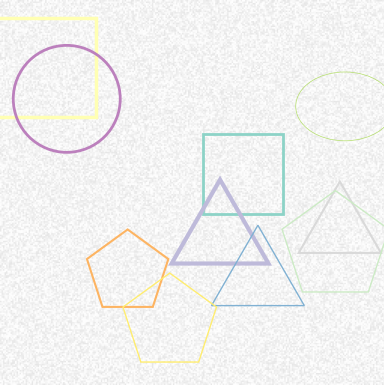[{"shape": "square", "thickness": 2, "radius": 0.52, "center": [0.632, 0.549]}, {"shape": "square", "thickness": 2.5, "radius": 0.65, "center": [0.121, 0.825]}, {"shape": "triangle", "thickness": 3, "radius": 0.73, "center": [0.572, 0.388]}, {"shape": "triangle", "thickness": 1, "radius": 0.7, "center": [0.67, 0.276]}, {"shape": "pentagon", "thickness": 1.5, "radius": 0.56, "center": [0.332, 0.293]}, {"shape": "oval", "thickness": 0.5, "radius": 0.64, "center": [0.896, 0.724]}, {"shape": "triangle", "thickness": 1.5, "radius": 0.62, "center": [0.883, 0.405]}, {"shape": "circle", "thickness": 2, "radius": 0.69, "center": [0.173, 0.743]}, {"shape": "pentagon", "thickness": 1, "radius": 0.73, "center": [0.871, 0.359]}, {"shape": "pentagon", "thickness": 1, "radius": 0.64, "center": [0.441, 0.163]}]